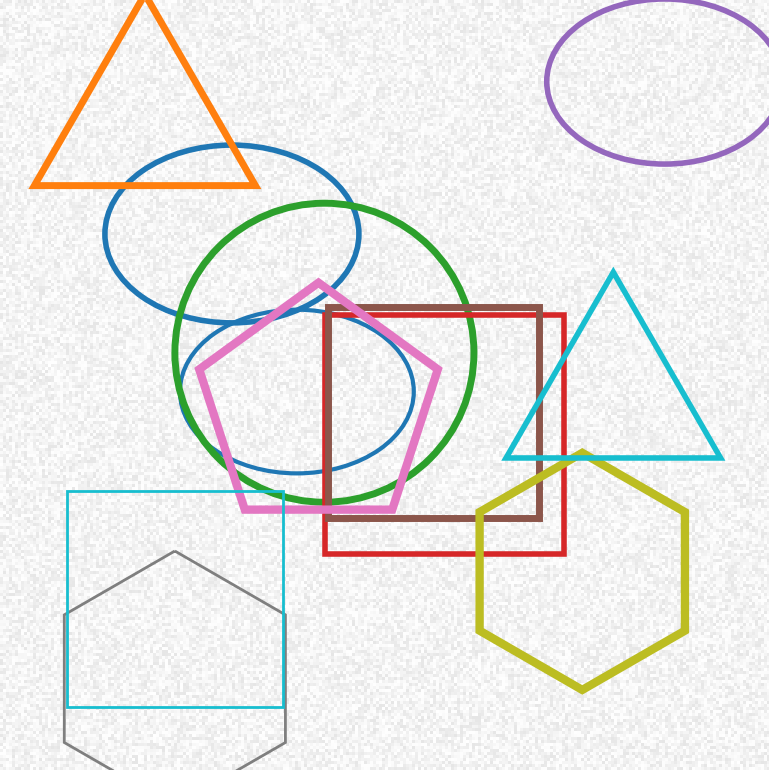[{"shape": "oval", "thickness": 1.5, "radius": 0.76, "center": [0.386, 0.492]}, {"shape": "oval", "thickness": 2, "radius": 0.82, "center": [0.301, 0.696]}, {"shape": "triangle", "thickness": 2.5, "radius": 0.83, "center": [0.188, 0.842]}, {"shape": "circle", "thickness": 2.5, "radius": 0.97, "center": [0.421, 0.542]}, {"shape": "square", "thickness": 2, "radius": 0.78, "center": [0.577, 0.435]}, {"shape": "oval", "thickness": 2, "radius": 0.77, "center": [0.863, 0.894]}, {"shape": "square", "thickness": 2.5, "radius": 0.68, "center": [0.563, 0.464]}, {"shape": "pentagon", "thickness": 3, "radius": 0.81, "center": [0.414, 0.47]}, {"shape": "hexagon", "thickness": 1, "radius": 0.83, "center": [0.227, 0.119]}, {"shape": "hexagon", "thickness": 3, "radius": 0.77, "center": [0.756, 0.258]}, {"shape": "triangle", "thickness": 2, "radius": 0.8, "center": [0.797, 0.486]}, {"shape": "square", "thickness": 1, "radius": 0.7, "center": [0.227, 0.222]}]